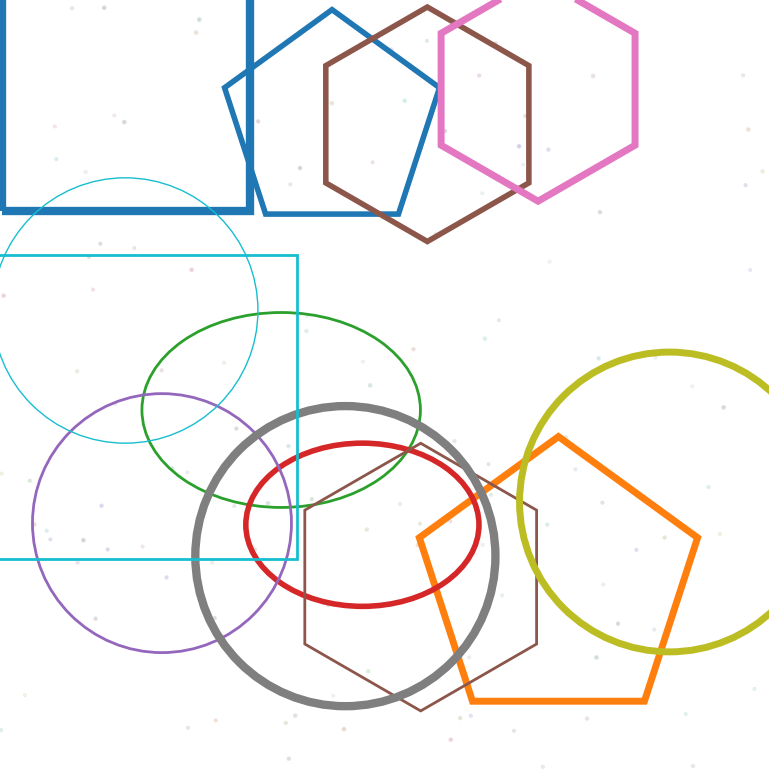[{"shape": "pentagon", "thickness": 2, "radius": 0.73, "center": [0.431, 0.841]}, {"shape": "square", "thickness": 3, "radius": 0.8, "center": [0.164, 0.887]}, {"shape": "pentagon", "thickness": 2.5, "radius": 0.95, "center": [0.725, 0.243]}, {"shape": "oval", "thickness": 1, "radius": 0.9, "center": [0.365, 0.468]}, {"shape": "oval", "thickness": 2, "radius": 0.76, "center": [0.471, 0.319]}, {"shape": "circle", "thickness": 1, "radius": 0.84, "center": [0.21, 0.321]}, {"shape": "hexagon", "thickness": 2, "radius": 0.76, "center": [0.555, 0.839]}, {"shape": "hexagon", "thickness": 1, "radius": 0.87, "center": [0.546, 0.251]}, {"shape": "hexagon", "thickness": 2.5, "radius": 0.73, "center": [0.699, 0.884]}, {"shape": "circle", "thickness": 3, "radius": 0.97, "center": [0.449, 0.278]}, {"shape": "circle", "thickness": 2.5, "radius": 0.97, "center": [0.869, 0.348]}, {"shape": "circle", "thickness": 0.5, "radius": 0.86, "center": [0.163, 0.597]}, {"shape": "square", "thickness": 1, "radius": 0.99, "center": [0.189, 0.472]}]